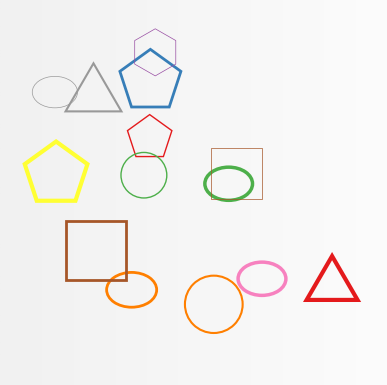[{"shape": "triangle", "thickness": 3, "radius": 0.38, "center": [0.857, 0.259]}, {"shape": "pentagon", "thickness": 1, "radius": 0.3, "center": [0.386, 0.642]}, {"shape": "pentagon", "thickness": 2, "radius": 0.41, "center": [0.388, 0.789]}, {"shape": "circle", "thickness": 1, "radius": 0.3, "center": [0.371, 0.545]}, {"shape": "oval", "thickness": 2.5, "radius": 0.31, "center": [0.59, 0.523]}, {"shape": "hexagon", "thickness": 0.5, "radius": 0.31, "center": [0.401, 0.864]}, {"shape": "circle", "thickness": 1.5, "radius": 0.37, "center": [0.552, 0.21]}, {"shape": "oval", "thickness": 2, "radius": 0.32, "center": [0.34, 0.247]}, {"shape": "pentagon", "thickness": 3, "radius": 0.43, "center": [0.145, 0.547]}, {"shape": "square", "thickness": 0.5, "radius": 0.33, "center": [0.611, 0.549]}, {"shape": "square", "thickness": 2, "radius": 0.39, "center": [0.247, 0.35]}, {"shape": "oval", "thickness": 2.5, "radius": 0.31, "center": [0.676, 0.276]}, {"shape": "triangle", "thickness": 1.5, "radius": 0.42, "center": [0.241, 0.752]}, {"shape": "oval", "thickness": 0.5, "radius": 0.29, "center": [0.142, 0.761]}]